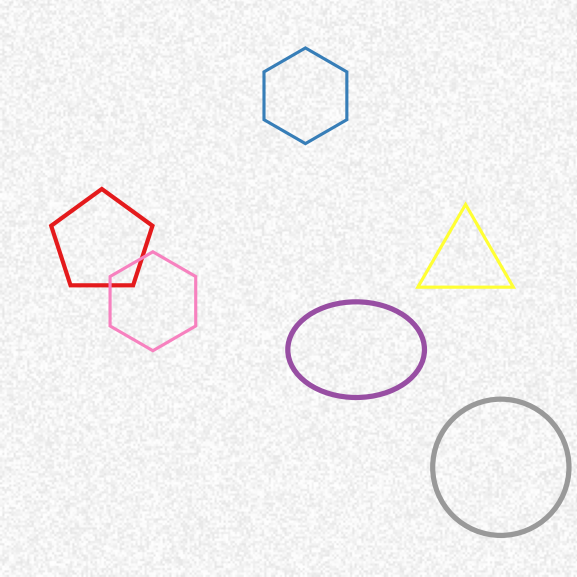[{"shape": "pentagon", "thickness": 2, "radius": 0.46, "center": [0.176, 0.58]}, {"shape": "hexagon", "thickness": 1.5, "radius": 0.41, "center": [0.529, 0.833]}, {"shape": "oval", "thickness": 2.5, "radius": 0.59, "center": [0.617, 0.394]}, {"shape": "triangle", "thickness": 1.5, "radius": 0.48, "center": [0.806, 0.55]}, {"shape": "hexagon", "thickness": 1.5, "radius": 0.43, "center": [0.265, 0.477]}, {"shape": "circle", "thickness": 2.5, "radius": 0.59, "center": [0.867, 0.19]}]